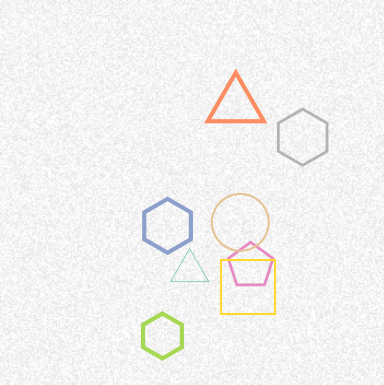[{"shape": "triangle", "thickness": 0.5, "radius": 0.29, "center": [0.493, 0.297]}, {"shape": "triangle", "thickness": 3, "radius": 0.42, "center": [0.612, 0.727]}, {"shape": "hexagon", "thickness": 3, "radius": 0.35, "center": [0.435, 0.413]}, {"shape": "pentagon", "thickness": 2, "radius": 0.31, "center": [0.651, 0.31]}, {"shape": "hexagon", "thickness": 3, "radius": 0.29, "center": [0.422, 0.127]}, {"shape": "square", "thickness": 1.5, "radius": 0.35, "center": [0.645, 0.256]}, {"shape": "circle", "thickness": 1.5, "radius": 0.37, "center": [0.624, 0.422]}, {"shape": "hexagon", "thickness": 2, "radius": 0.37, "center": [0.786, 0.644]}]